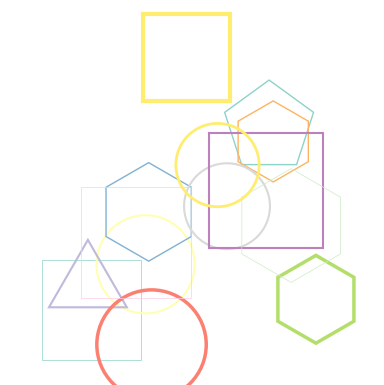[{"shape": "pentagon", "thickness": 1, "radius": 0.61, "center": [0.699, 0.671]}, {"shape": "square", "thickness": 0.5, "radius": 0.65, "center": [0.237, 0.195]}, {"shape": "circle", "thickness": 1.5, "radius": 0.64, "center": [0.378, 0.314]}, {"shape": "triangle", "thickness": 1.5, "radius": 0.58, "center": [0.228, 0.26]}, {"shape": "circle", "thickness": 2.5, "radius": 0.71, "center": [0.394, 0.105]}, {"shape": "hexagon", "thickness": 1, "radius": 0.64, "center": [0.386, 0.45]}, {"shape": "hexagon", "thickness": 1, "radius": 0.53, "center": [0.71, 0.633]}, {"shape": "hexagon", "thickness": 2.5, "radius": 0.57, "center": [0.821, 0.223]}, {"shape": "square", "thickness": 0.5, "radius": 0.72, "center": [0.354, 0.37]}, {"shape": "circle", "thickness": 1.5, "radius": 0.56, "center": [0.59, 0.464]}, {"shape": "square", "thickness": 1.5, "radius": 0.74, "center": [0.691, 0.505]}, {"shape": "hexagon", "thickness": 0.5, "radius": 0.74, "center": [0.756, 0.414]}, {"shape": "square", "thickness": 3, "radius": 0.56, "center": [0.485, 0.85]}, {"shape": "circle", "thickness": 2, "radius": 0.54, "center": [0.565, 0.571]}]